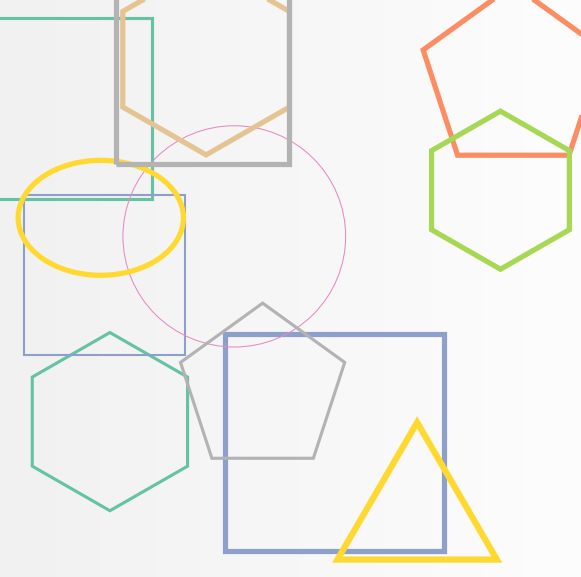[{"shape": "square", "thickness": 1.5, "radius": 0.79, "center": [0.104, 0.811]}, {"shape": "hexagon", "thickness": 1.5, "radius": 0.77, "center": [0.189, 0.269]}, {"shape": "pentagon", "thickness": 2.5, "radius": 0.82, "center": [0.883, 0.862]}, {"shape": "square", "thickness": 1, "radius": 0.69, "center": [0.18, 0.523]}, {"shape": "square", "thickness": 2.5, "radius": 0.94, "center": [0.576, 0.232]}, {"shape": "circle", "thickness": 0.5, "radius": 0.96, "center": [0.403, 0.59]}, {"shape": "hexagon", "thickness": 2.5, "radius": 0.68, "center": [0.861, 0.67]}, {"shape": "triangle", "thickness": 3, "radius": 0.79, "center": [0.718, 0.109]}, {"shape": "oval", "thickness": 2.5, "radius": 0.71, "center": [0.173, 0.622]}, {"shape": "hexagon", "thickness": 2.5, "radius": 0.83, "center": [0.355, 0.897]}, {"shape": "pentagon", "thickness": 1.5, "radius": 0.74, "center": [0.452, 0.326]}, {"shape": "square", "thickness": 2.5, "radius": 0.74, "center": [0.349, 0.864]}]